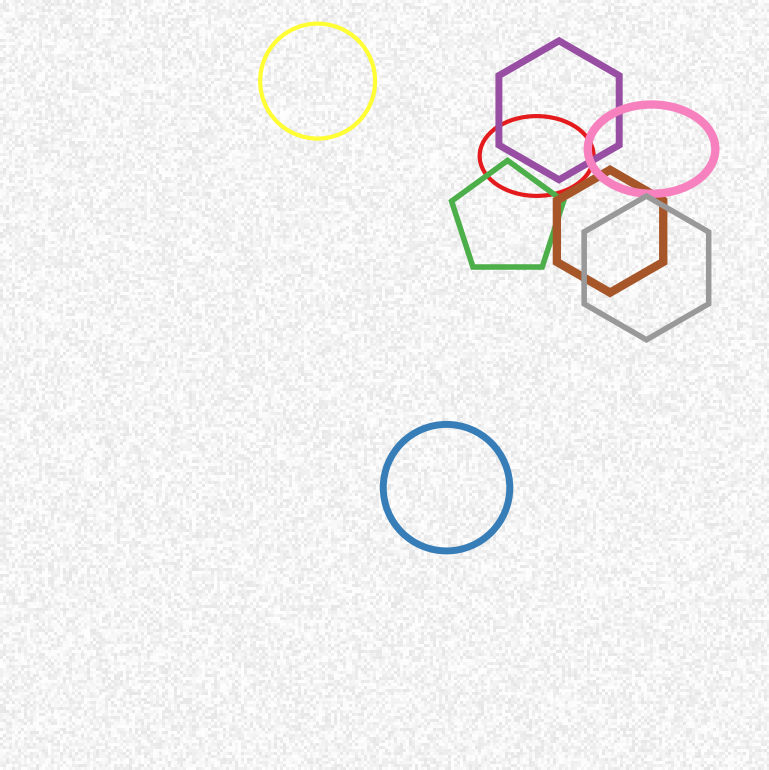[{"shape": "oval", "thickness": 1.5, "radius": 0.37, "center": [0.697, 0.797]}, {"shape": "circle", "thickness": 2.5, "radius": 0.41, "center": [0.58, 0.367]}, {"shape": "pentagon", "thickness": 2, "radius": 0.38, "center": [0.659, 0.715]}, {"shape": "hexagon", "thickness": 2.5, "radius": 0.45, "center": [0.726, 0.857]}, {"shape": "circle", "thickness": 1.5, "radius": 0.37, "center": [0.413, 0.895]}, {"shape": "hexagon", "thickness": 3, "radius": 0.4, "center": [0.792, 0.7]}, {"shape": "oval", "thickness": 3, "radius": 0.41, "center": [0.846, 0.806]}, {"shape": "hexagon", "thickness": 2, "radius": 0.47, "center": [0.839, 0.652]}]